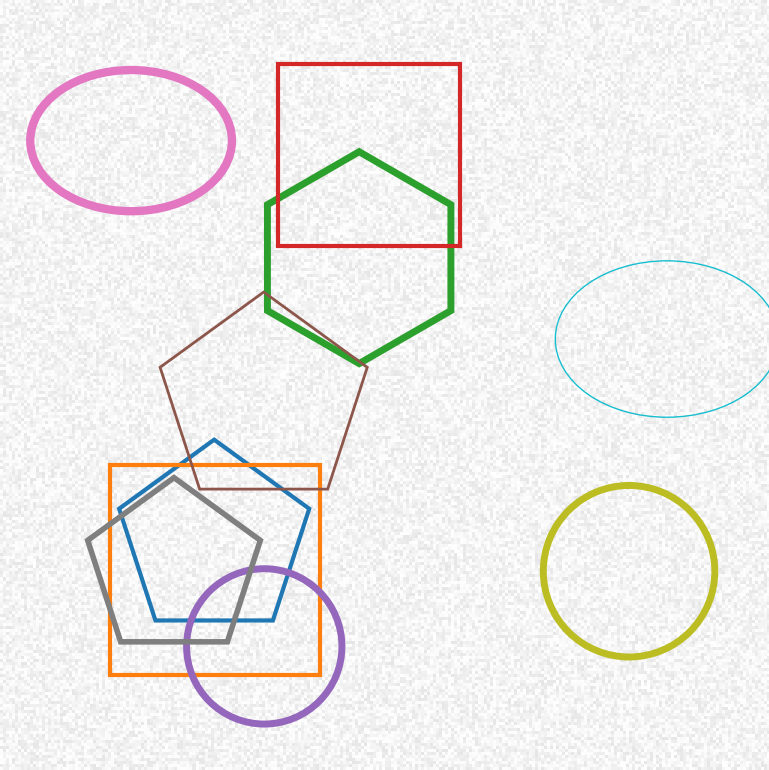[{"shape": "pentagon", "thickness": 1.5, "radius": 0.65, "center": [0.278, 0.299]}, {"shape": "square", "thickness": 1.5, "radius": 0.68, "center": [0.279, 0.26]}, {"shape": "hexagon", "thickness": 2.5, "radius": 0.69, "center": [0.466, 0.665]}, {"shape": "square", "thickness": 1.5, "radius": 0.59, "center": [0.479, 0.799]}, {"shape": "circle", "thickness": 2.5, "radius": 0.5, "center": [0.343, 0.161]}, {"shape": "pentagon", "thickness": 1, "radius": 0.71, "center": [0.342, 0.479]}, {"shape": "oval", "thickness": 3, "radius": 0.65, "center": [0.17, 0.817]}, {"shape": "pentagon", "thickness": 2, "radius": 0.59, "center": [0.226, 0.262]}, {"shape": "circle", "thickness": 2.5, "radius": 0.56, "center": [0.817, 0.258]}, {"shape": "oval", "thickness": 0.5, "radius": 0.73, "center": [0.866, 0.56]}]